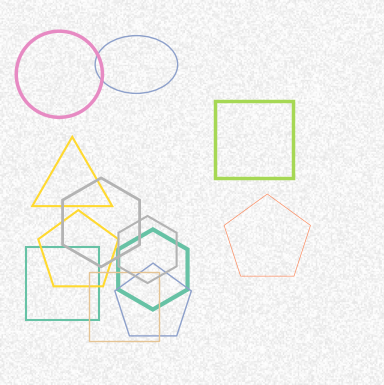[{"shape": "square", "thickness": 1.5, "radius": 0.47, "center": [0.161, 0.263]}, {"shape": "hexagon", "thickness": 3, "radius": 0.52, "center": [0.397, 0.3]}, {"shape": "pentagon", "thickness": 0.5, "radius": 0.59, "center": [0.694, 0.378]}, {"shape": "oval", "thickness": 1, "radius": 0.54, "center": [0.354, 0.832]}, {"shape": "pentagon", "thickness": 1, "radius": 0.52, "center": [0.398, 0.212]}, {"shape": "circle", "thickness": 2.5, "radius": 0.56, "center": [0.154, 0.807]}, {"shape": "square", "thickness": 2.5, "radius": 0.5, "center": [0.659, 0.638]}, {"shape": "triangle", "thickness": 1.5, "radius": 0.6, "center": [0.188, 0.525]}, {"shape": "pentagon", "thickness": 1.5, "radius": 0.55, "center": [0.203, 0.345]}, {"shape": "square", "thickness": 1, "radius": 0.45, "center": [0.322, 0.204]}, {"shape": "hexagon", "thickness": 1.5, "radius": 0.44, "center": [0.383, 0.352]}, {"shape": "hexagon", "thickness": 2, "radius": 0.58, "center": [0.263, 0.422]}]